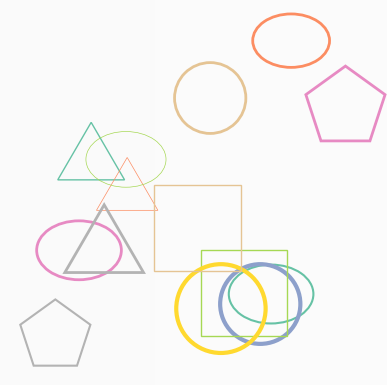[{"shape": "oval", "thickness": 1.5, "radius": 0.55, "center": [0.7, 0.236]}, {"shape": "triangle", "thickness": 1, "radius": 0.5, "center": [0.235, 0.583]}, {"shape": "oval", "thickness": 2, "radius": 0.5, "center": [0.751, 0.894]}, {"shape": "triangle", "thickness": 0.5, "radius": 0.46, "center": [0.328, 0.499]}, {"shape": "circle", "thickness": 3, "radius": 0.52, "center": [0.672, 0.21]}, {"shape": "oval", "thickness": 2, "radius": 0.55, "center": [0.204, 0.35]}, {"shape": "pentagon", "thickness": 2, "radius": 0.54, "center": [0.892, 0.721]}, {"shape": "square", "thickness": 1, "radius": 0.56, "center": [0.63, 0.24]}, {"shape": "oval", "thickness": 0.5, "radius": 0.52, "center": [0.325, 0.586]}, {"shape": "circle", "thickness": 3, "radius": 0.58, "center": [0.57, 0.198]}, {"shape": "square", "thickness": 1, "radius": 0.56, "center": [0.51, 0.409]}, {"shape": "circle", "thickness": 2, "radius": 0.46, "center": [0.542, 0.745]}, {"shape": "pentagon", "thickness": 1.5, "radius": 0.48, "center": [0.143, 0.127]}, {"shape": "triangle", "thickness": 2, "radius": 0.59, "center": [0.269, 0.351]}]